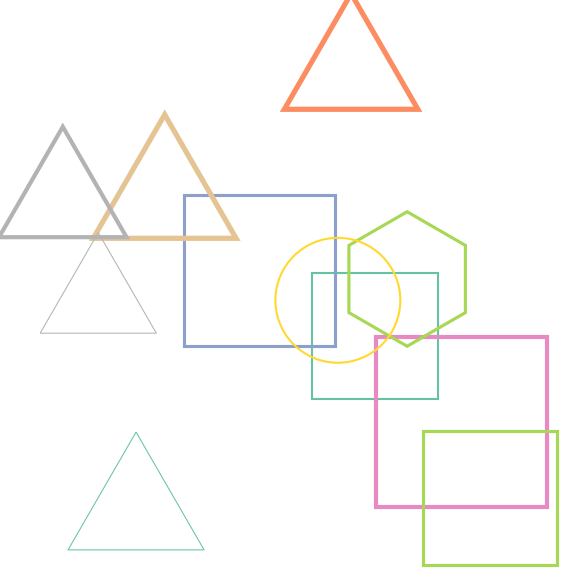[{"shape": "square", "thickness": 1, "radius": 0.54, "center": [0.649, 0.417]}, {"shape": "triangle", "thickness": 0.5, "radius": 0.68, "center": [0.236, 0.115]}, {"shape": "triangle", "thickness": 2.5, "radius": 0.67, "center": [0.608, 0.877]}, {"shape": "square", "thickness": 1.5, "radius": 0.65, "center": [0.449, 0.531]}, {"shape": "square", "thickness": 2, "radius": 0.74, "center": [0.799, 0.269]}, {"shape": "hexagon", "thickness": 1.5, "radius": 0.58, "center": [0.705, 0.516]}, {"shape": "square", "thickness": 1.5, "radius": 0.58, "center": [0.849, 0.137]}, {"shape": "circle", "thickness": 1, "radius": 0.54, "center": [0.585, 0.479]}, {"shape": "triangle", "thickness": 2.5, "radius": 0.71, "center": [0.285, 0.658]}, {"shape": "triangle", "thickness": 2, "radius": 0.64, "center": [0.109, 0.652]}, {"shape": "triangle", "thickness": 0.5, "radius": 0.58, "center": [0.17, 0.48]}]